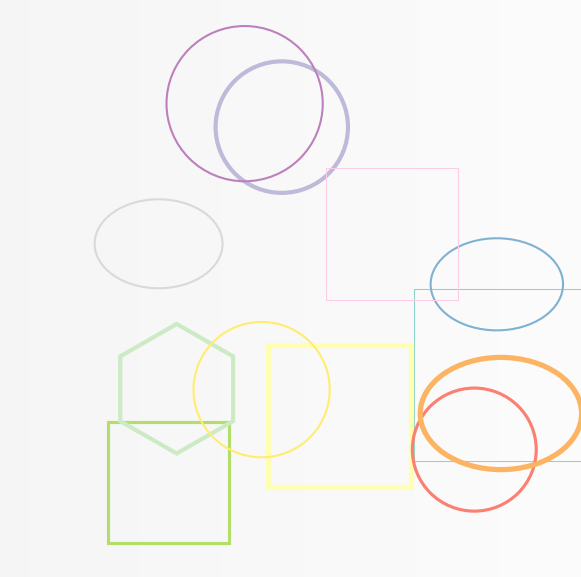[{"shape": "square", "thickness": 0.5, "radius": 0.74, "center": [0.861, 0.35]}, {"shape": "square", "thickness": 2.5, "radius": 0.61, "center": [0.585, 0.28]}, {"shape": "circle", "thickness": 2, "radius": 0.57, "center": [0.485, 0.779]}, {"shape": "circle", "thickness": 1.5, "radius": 0.53, "center": [0.816, 0.221]}, {"shape": "oval", "thickness": 1, "radius": 0.57, "center": [0.855, 0.507]}, {"shape": "oval", "thickness": 2.5, "radius": 0.69, "center": [0.862, 0.283]}, {"shape": "square", "thickness": 1.5, "radius": 0.52, "center": [0.29, 0.164]}, {"shape": "square", "thickness": 0.5, "radius": 0.57, "center": [0.674, 0.594]}, {"shape": "oval", "thickness": 1, "radius": 0.55, "center": [0.273, 0.577]}, {"shape": "circle", "thickness": 1, "radius": 0.67, "center": [0.421, 0.82]}, {"shape": "hexagon", "thickness": 2, "radius": 0.56, "center": [0.304, 0.326]}, {"shape": "circle", "thickness": 1, "radius": 0.59, "center": [0.45, 0.324]}]